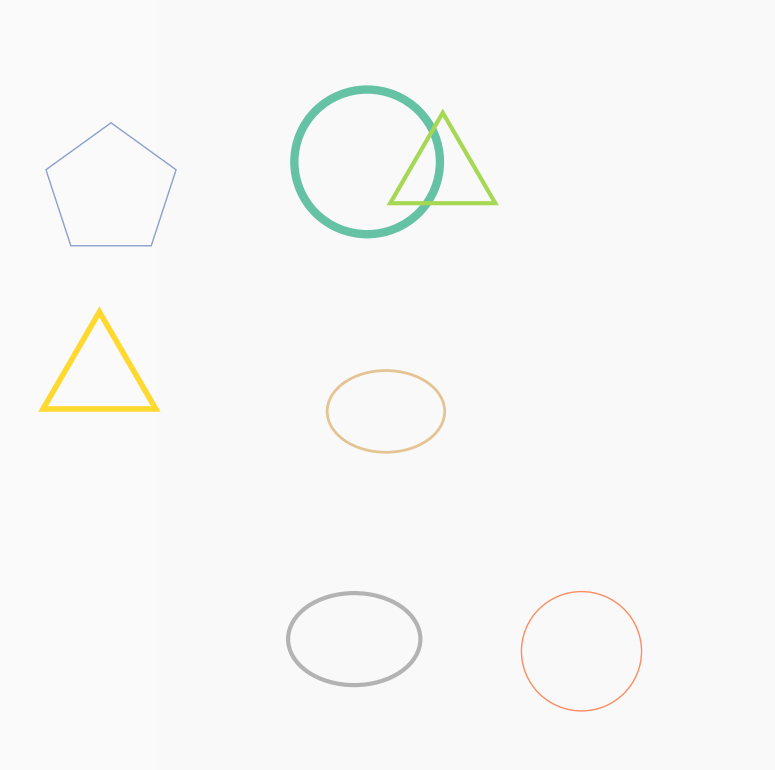[{"shape": "circle", "thickness": 3, "radius": 0.47, "center": [0.474, 0.79]}, {"shape": "circle", "thickness": 0.5, "radius": 0.39, "center": [0.75, 0.154]}, {"shape": "pentagon", "thickness": 0.5, "radius": 0.44, "center": [0.143, 0.752]}, {"shape": "triangle", "thickness": 1.5, "radius": 0.39, "center": [0.571, 0.775]}, {"shape": "triangle", "thickness": 2, "radius": 0.42, "center": [0.128, 0.511]}, {"shape": "oval", "thickness": 1, "radius": 0.38, "center": [0.498, 0.466]}, {"shape": "oval", "thickness": 1.5, "radius": 0.43, "center": [0.457, 0.17]}]